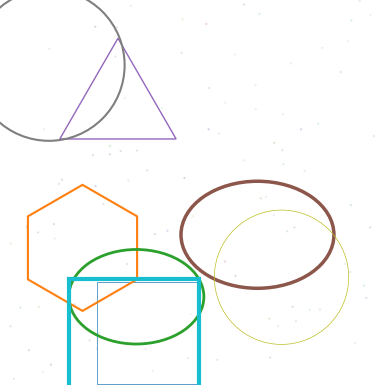[{"shape": "square", "thickness": 0.5, "radius": 0.67, "center": [0.387, 0.135]}, {"shape": "hexagon", "thickness": 1.5, "radius": 0.82, "center": [0.214, 0.356]}, {"shape": "oval", "thickness": 2, "radius": 0.88, "center": [0.354, 0.229]}, {"shape": "triangle", "thickness": 1, "radius": 0.87, "center": [0.306, 0.726]}, {"shape": "oval", "thickness": 2.5, "radius": 0.99, "center": [0.669, 0.39]}, {"shape": "circle", "thickness": 1.5, "radius": 0.98, "center": [0.127, 0.831]}, {"shape": "circle", "thickness": 0.5, "radius": 0.87, "center": [0.731, 0.28]}, {"shape": "square", "thickness": 3, "radius": 0.85, "center": [0.348, 0.105]}]